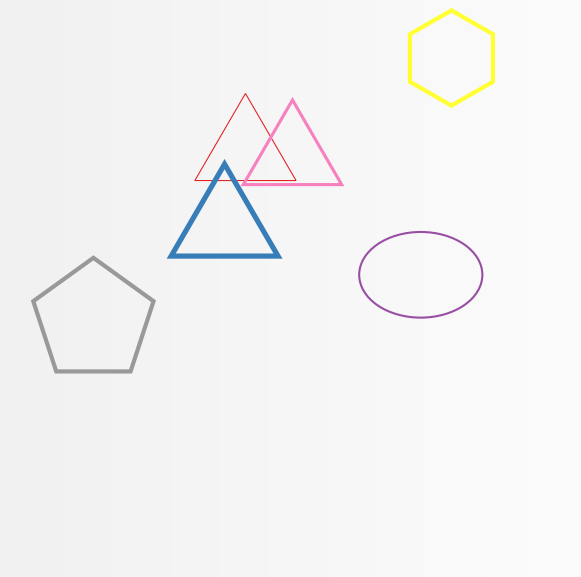[{"shape": "triangle", "thickness": 0.5, "radius": 0.5, "center": [0.422, 0.737]}, {"shape": "triangle", "thickness": 2.5, "radius": 0.53, "center": [0.386, 0.609]}, {"shape": "oval", "thickness": 1, "radius": 0.53, "center": [0.724, 0.523]}, {"shape": "hexagon", "thickness": 2, "radius": 0.41, "center": [0.777, 0.899]}, {"shape": "triangle", "thickness": 1.5, "radius": 0.49, "center": [0.503, 0.728]}, {"shape": "pentagon", "thickness": 2, "radius": 0.54, "center": [0.161, 0.444]}]